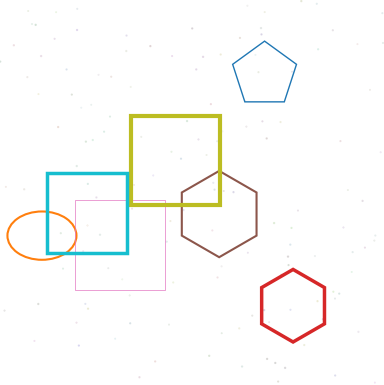[{"shape": "pentagon", "thickness": 1, "radius": 0.44, "center": [0.687, 0.806]}, {"shape": "oval", "thickness": 1.5, "radius": 0.45, "center": [0.109, 0.388]}, {"shape": "hexagon", "thickness": 2.5, "radius": 0.47, "center": [0.761, 0.206]}, {"shape": "hexagon", "thickness": 1.5, "radius": 0.56, "center": [0.569, 0.444]}, {"shape": "square", "thickness": 0.5, "radius": 0.58, "center": [0.312, 0.364]}, {"shape": "square", "thickness": 3, "radius": 0.58, "center": [0.457, 0.584]}, {"shape": "square", "thickness": 2.5, "radius": 0.52, "center": [0.225, 0.446]}]